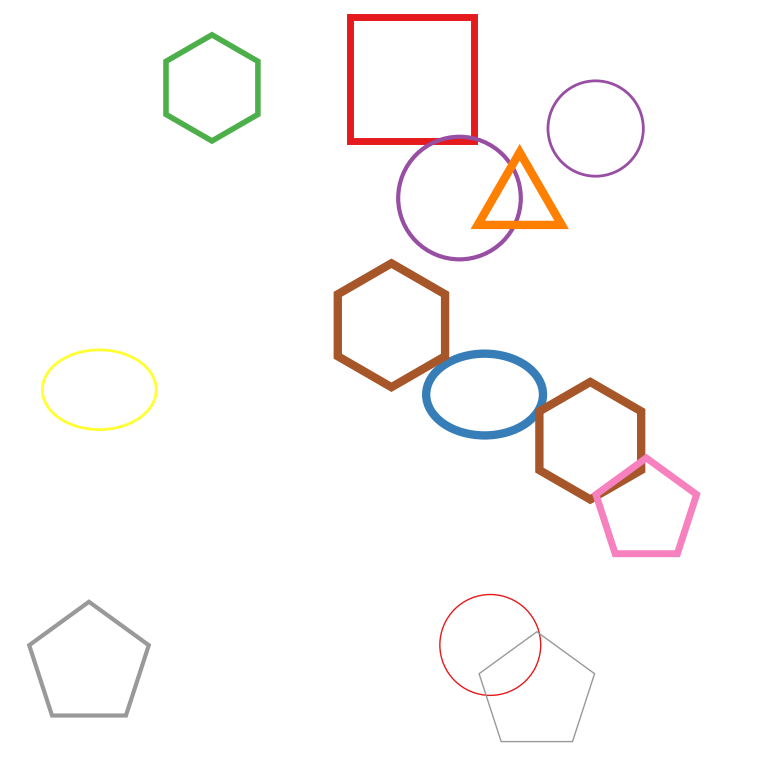[{"shape": "circle", "thickness": 0.5, "radius": 0.33, "center": [0.637, 0.162]}, {"shape": "square", "thickness": 2.5, "radius": 0.4, "center": [0.536, 0.897]}, {"shape": "oval", "thickness": 3, "radius": 0.38, "center": [0.629, 0.488]}, {"shape": "hexagon", "thickness": 2, "radius": 0.34, "center": [0.275, 0.886]}, {"shape": "circle", "thickness": 1, "radius": 0.31, "center": [0.774, 0.833]}, {"shape": "circle", "thickness": 1.5, "radius": 0.4, "center": [0.597, 0.743]}, {"shape": "triangle", "thickness": 3, "radius": 0.31, "center": [0.675, 0.739]}, {"shape": "oval", "thickness": 1, "radius": 0.37, "center": [0.129, 0.494]}, {"shape": "hexagon", "thickness": 3, "radius": 0.38, "center": [0.767, 0.428]}, {"shape": "hexagon", "thickness": 3, "radius": 0.4, "center": [0.508, 0.578]}, {"shape": "pentagon", "thickness": 2.5, "radius": 0.34, "center": [0.839, 0.337]}, {"shape": "pentagon", "thickness": 1.5, "radius": 0.41, "center": [0.116, 0.137]}, {"shape": "pentagon", "thickness": 0.5, "radius": 0.39, "center": [0.697, 0.101]}]